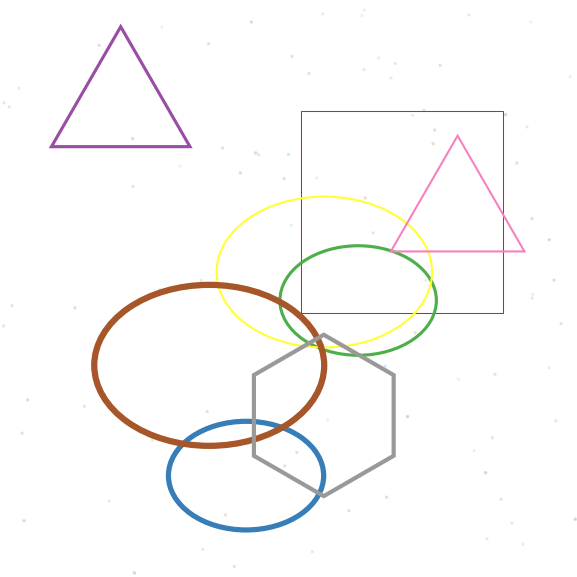[{"shape": "square", "thickness": 0.5, "radius": 0.87, "center": [0.696, 0.632]}, {"shape": "oval", "thickness": 2.5, "radius": 0.67, "center": [0.426, 0.176]}, {"shape": "oval", "thickness": 1.5, "radius": 0.68, "center": [0.62, 0.479]}, {"shape": "triangle", "thickness": 1.5, "radius": 0.69, "center": [0.209, 0.814]}, {"shape": "oval", "thickness": 1, "radius": 0.93, "center": [0.562, 0.528]}, {"shape": "oval", "thickness": 3, "radius": 1.0, "center": [0.362, 0.366]}, {"shape": "triangle", "thickness": 1, "radius": 0.67, "center": [0.792, 0.631]}, {"shape": "hexagon", "thickness": 2, "radius": 0.7, "center": [0.561, 0.28]}]